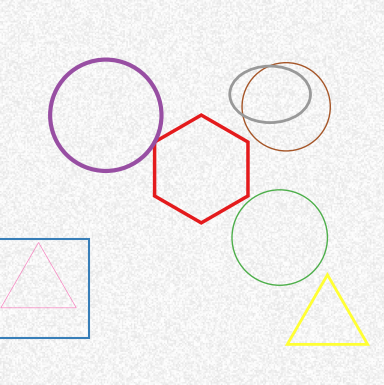[{"shape": "hexagon", "thickness": 2.5, "radius": 0.7, "center": [0.523, 0.561]}, {"shape": "square", "thickness": 1.5, "radius": 0.64, "center": [0.103, 0.251]}, {"shape": "circle", "thickness": 1, "radius": 0.62, "center": [0.727, 0.383]}, {"shape": "circle", "thickness": 3, "radius": 0.72, "center": [0.275, 0.701]}, {"shape": "triangle", "thickness": 2, "radius": 0.6, "center": [0.851, 0.166]}, {"shape": "circle", "thickness": 1, "radius": 0.57, "center": [0.743, 0.723]}, {"shape": "triangle", "thickness": 0.5, "radius": 0.57, "center": [0.1, 0.257]}, {"shape": "oval", "thickness": 2, "radius": 0.52, "center": [0.702, 0.755]}]